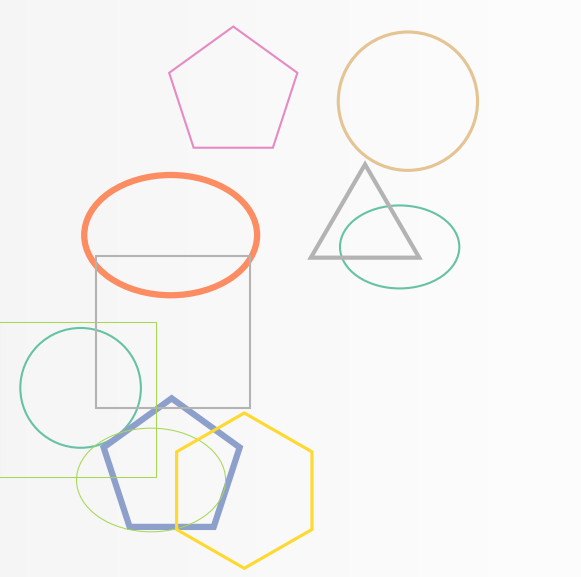[{"shape": "circle", "thickness": 1, "radius": 0.52, "center": [0.139, 0.327]}, {"shape": "oval", "thickness": 1, "radius": 0.51, "center": [0.688, 0.572]}, {"shape": "oval", "thickness": 3, "radius": 0.74, "center": [0.294, 0.592]}, {"shape": "pentagon", "thickness": 3, "radius": 0.62, "center": [0.295, 0.186]}, {"shape": "pentagon", "thickness": 1, "radius": 0.58, "center": [0.401, 0.837]}, {"shape": "square", "thickness": 0.5, "radius": 0.67, "center": [0.133, 0.307]}, {"shape": "oval", "thickness": 0.5, "radius": 0.64, "center": [0.26, 0.168]}, {"shape": "hexagon", "thickness": 1.5, "radius": 0.67, "center": [0.42, 0.15]}, {"shape": "circle", "thickness": 1.5, "radius": 0.6, "center": [0.702, 0.824]}, {"shape": "square", "thickness": 1, "radius": 0.66, "center": [0.297, 0.424]}, {"shape": "triangle", "thickness": 2, "radius": 0.54, "center": [0.628, 0.607]}]